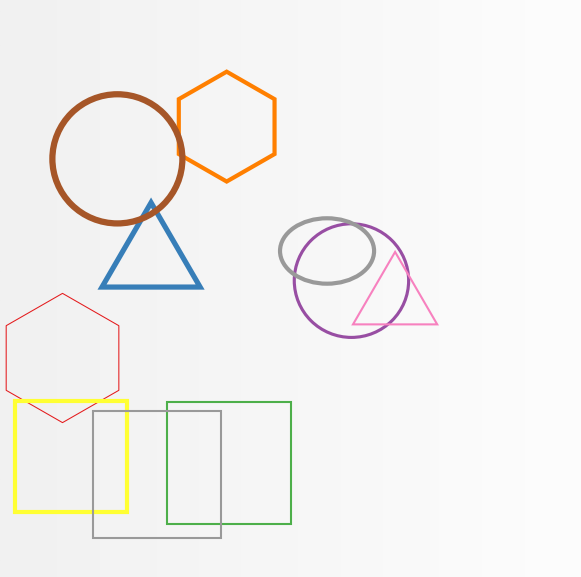[{"shape": "hexagon", "thickness": 0.5, "radius": 0.56, "center": [0.108, 0.379]}, {"shape": "triangle", "thickness": 2.5, "radius": 0.49, "center": [0.26, 0.551]}, {"shape": "square", "thickness": 1, "radius": 0.53, "center": [0.394, 0.198]}, {"shape": "circle", "thickness": 1.5, "radius": 0.49, "center": [0.605, 0.513]}, {"shape": "hexagon", "thickness": 2, "radius": 0.48, "center": [0.39, 0.78]}, {"shape": "square", "thickness": 2, "radius": 0.48, "center": [0.122, 0.208]}, {"shape": "circle", "thickness": 3, "radius": 0.56, "center": [0.202, 0.724]}, {"shape": "triangle", "thickness": 1, "radius": 0.42, "center": [0.68, 0.479]}, {"shape": "oval", "thickness": 2, "radius": 0.4, "center": [0.563, 0.565]}, {"shape": "square", "thickness": 1, "radius": 0.55, "center": [0.27, 0.178]}]